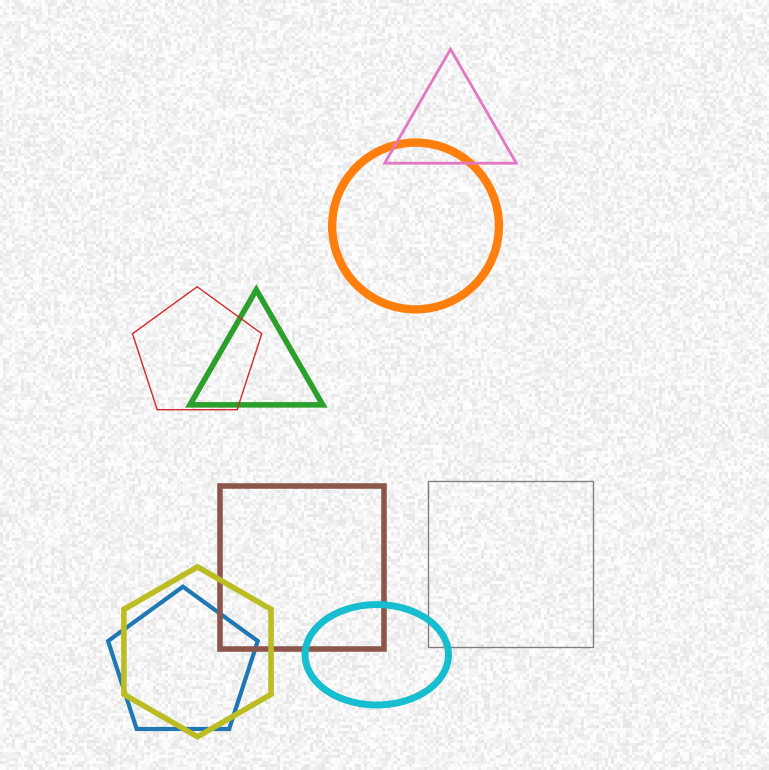[{"shape": "pentagon", "thickness": 1.5, "radius": 0.51, "center": [0.238, 0.136]}, {"shape": "circle", "thickness": 3, "radius": 0.54, "center": [0.54, 0.707]}, {"shape": "triangle", "thickness": 2, "radius": 0.5, "center": [0.333, 0.524]}, {"shape": "pentagon", "thickness": 0.5, "radius": 0.44, "center": [0.256, 0.539]}, {"shape": "square", "thickness": 2, "radius": 0.53, "center": [0.393, 0.263]}, {"shape": "triangle", "thickness": 1, "radius": 0.49, "center": [0.585, 0.837]}, {"shape": "square", "thickness": 0.5, "radius": 0.54, "center": [0.663, 0.268]}, {"shape": "hexagon", "thickness": 2, "radius": 0.55, "center": [0.256, 0.153]}, {"shape": "oval", "thickness": 2.5, "radius": 0.47, "center": [0.489, 0.15]}]